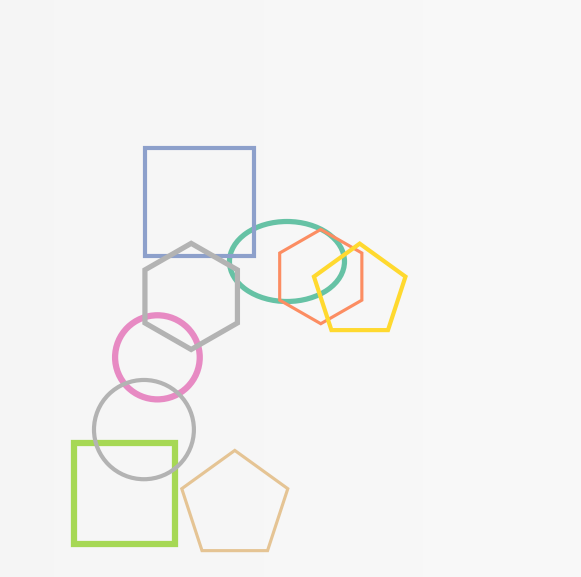[{"shape": "oval", "thickness": 2.5, "radius": 0.49, "center": [0.494, 0.546]}, {"shape": "hexagon", "thickness": 1.5, "radius": 0.41, "center": [0.552, 0.52]}, {"shape": "square", "thickness": 2, "radius": 0.47, "center": [0.344, 0.65]}, {"shape": "circle", "thickness": 3, "radius": 0.36, "center": [0.271, 0.38]}, {"shape": "square", "thickness": 3, "radius": 0.43, "center": [0.214, 0.145]}, {"shape": "pentagon", "thickness": 2, "radius": 0.41, "center": [0.619, 0.495]}, {"shape": "pentagon", "thickness": 1.5, "radius": 0.48, "center": [0.404, 0.123]}, {"shape": "hexagon", "thickness": 2.5, "radius": 0.46, "center": [0.329, 0.486]}, {"shape": "circle", "thickness": 2, "radius": 0.43, "center": [0.248, 0.255]}]